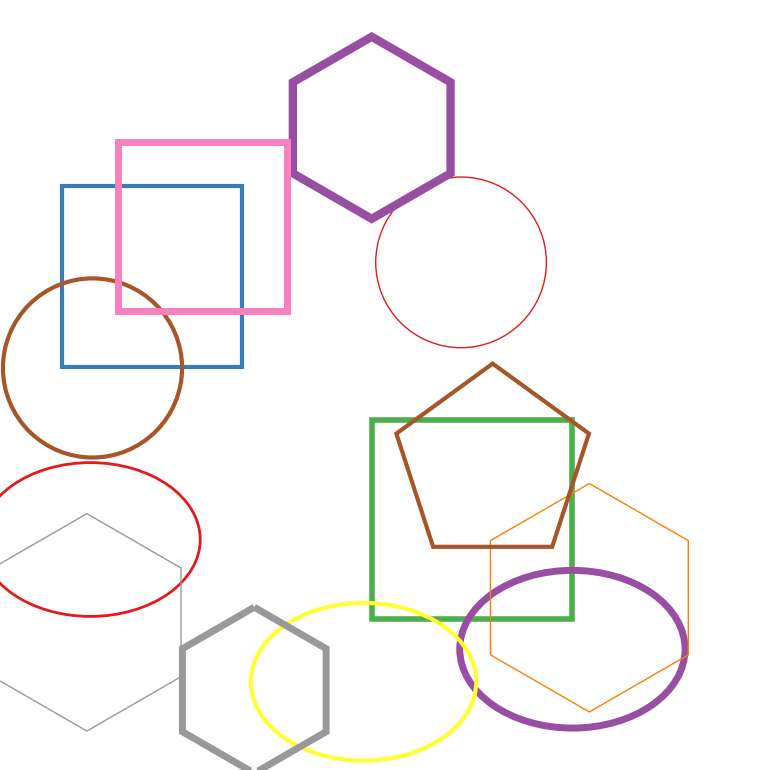[{"shape": "oval", "thickness": 1, "radius": 0.71, "center": [0.117, 0.299]}, {"shape": "circle", "thickness": 0.5, "radius": 0.55, "center": [0.599, 0.659]}, {"shape": "square", "thickness": 1.5, "radius": 0.59, "center": [0.198, 0.641]}, {"shape": "square", "thickness": 2, "radius": 0.65, "center": [0.613, 0.325]}, {"shape": "oval", "thickness": 2.5, "radius": 0.73, "center": [0.743, 0.157]}, {"shape": "hexagon", "thickness": 3, "radius": 0.59, "center": [0.483, 0.834]}, {"shape": "hexagon", "thickness": 0.5, "radius": 0.74, "center": [0.765, 0.224]}, {"shape": "oval", "thickness": 1.5, "radius": 0.73, "center": [0.472, 0.115]}, {"shape": "pentagon", "thickness": 1.5, "radius": 0.66, "center": [0.64, 0.396]}, {"shape": "circle", "thickness": 1.5, "radius": 0.58, "center": [0.12, 0.522]}, {"shape": "square", "thickness": 2.5, "radius": 0.55, "center": [0.263, 0.706]}, {"shape": "hexagon", "thickness": 0.5, "radius": 0.71, "center": [0.113, 0.192]}, {"shape": "hexagon", "thickness": 2.5, "radius": 0.54, "center": [0.33, 0.104]}]